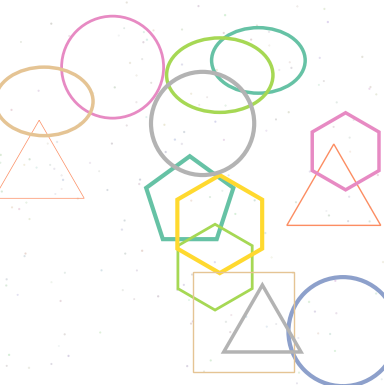[{"shape": "oval", "thickness": 2.5, "radius": 0.61, "center": [0.671, 0.843]}, {"shape": "pentagon", "thickness": 3, "radius": 0.6, "center": [0.493, 0.475]}, {"shape": "triangle", "thickness": 1, "radius": 0.7, "center": [0.867, 0.485]}, {"shape": "triangle", "thickness": 0.5, "radius": 0.68, "center": [0.102, 0.553]}, {"shape": "circle", "thickness": 3, "radius": 0.71, "center": [0.891, 0.139]}, {"shape": "circle", "thickness": 2, "radius": 0.66, "center": [0.292, 0.826]}, {"shape": "hexagon", "thickness": 2.5, "radius": 0.5, "center": [0.898, 0.607]}, {"shape": "oval", "thickness": 2.5, "radius": 0.69, "center": [0.571, 0.805]}, {"shape": "hexagon", "thickness": 2, "radius": 0.56, "center": [0.559, 0.306]}, {"shape": "hexagon", "thickness": 3, "radius": 0.64, "center": [0.571, 0.418]}, {"shape": "oval", "thickness": 2.5, "radius": 0.64, "center": [0.115, 0.737]}, {"shape": "square", "thickness": 1, "radius": 0.65, "center": [0.633, 0.164]}, {"shape": "circle", "thickness": 3, "radius": 0.67, "center": [0.526, 0.679]}, {"shape": "triangle", "thickness": 2.5, "radius": 0.58, "center": [0.681, 0.144]}]